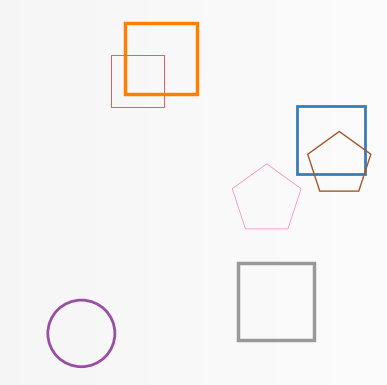[{"shape": "square", "thickness": 0.5, "radius": 0.34, "center": [0.356, 0.79]}, {"shape": "square", "thickness": 2, "radius": 0.44, "center": [0.854, 0.636]}, {"shape": "circle", "thickness": 2, "radius": 0.43, "center": [0.21, 0.134]}, {"shape": "square", "thickness": 2.5, "radius": 0.46, "center": [0.415, 0.847]}, {"shape": "pentagon", "thickness": 1, "radius": 0.43, "center": [0.876, 0.573]}, {"shape": "pentagon", "thickness": 0.5, "radius": 0.47, "center": [0.688, 0.481]}, {"shape": "square", "thickness": 2.5, "radius": 0.5, "center": [0.712, 0.217]}]